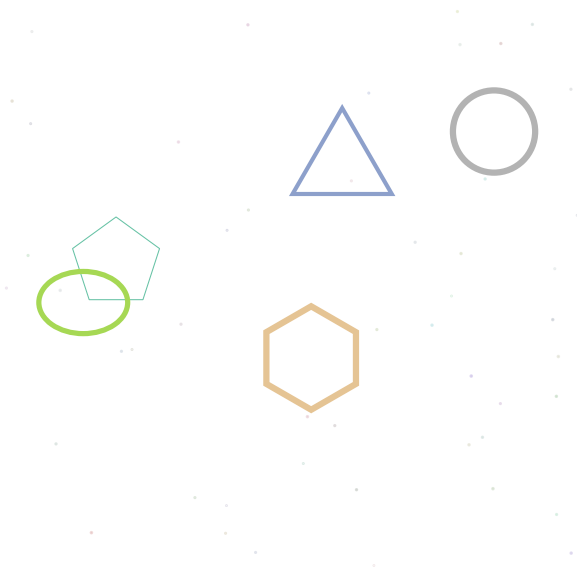[{"shape": "pentagon", "thickness": 0.5, "radius": 0.4, "center": [0.201, 0.544]}, {"shape": "triangle", "thickness": 2, "radius": 0.5, "center": [0.593, 0.713]}, {"shape": "oval", "thickness": 2.5, "radius": 0.38, "center": [0.144, 0.475]}, {"shape": "hexagon", "thickness": 3, "radius": 0.45, "center": [0.539, 0.379]}, {"shape": "circle", "thickness": 3, "radius": 0.36, "center": [0.855, 0.771]}]